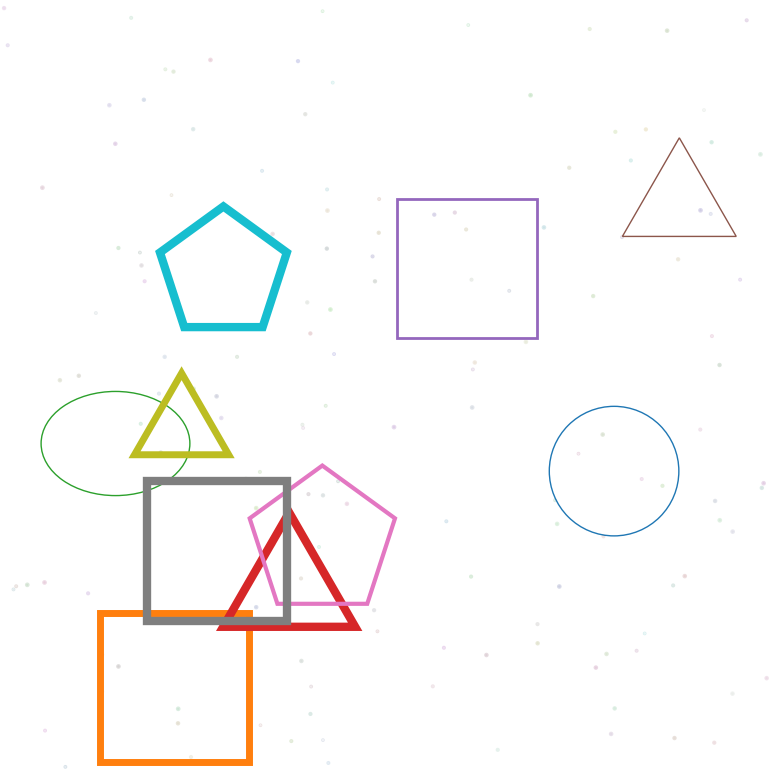[{"shape": "circle", "thickness": 0.5, "radius": 0.42, "center": [0.797, 0.388]}, {"shape": "square", "thickness": 2.5, "radius": 0.48, "center": [0.227, 0.107]}, {"shape": "oval", "thickness": 0.5, "radius": 0.48, "center": [0.15, 0.424]}, {"shape": "triangle", "thickness": 3, "radius": 0.49, "center": [0.376, 0.235]}, {"shape": "square", "thickness": 1, "radius": 0.45, "center": [0.606, 0.651]}, {"shape": "triangle", "thickness": 0.5, "radius": 0.43, "center": [0.882, 0.736]}, {"shape": "pentagon", "thickness": 1.5, "radius": 0.5, "center": [0.419, 0.296]}, {"shape": "square", "thickness": 3, "radius": 0.45, "center": [0.282, 0.284]}, {"shape": "triangle", "thickness": 2.5, "radius": 0.35, "center": [0.236, 0.445]}, {"shape": "pentagon", "thickness": 3, "radius": 0.43, "center": [0.29, 0.645]}]